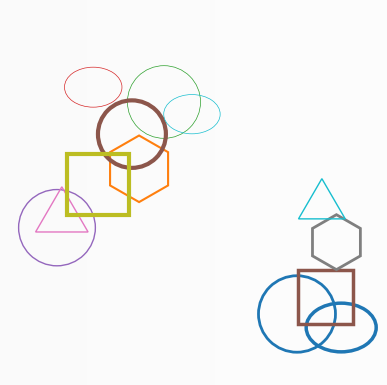[{"shape": "oval", "thickness": 2.5, "radius": 0.45, "center": [0.88, 0.149]}, {"shape": "circle", "thickness": 2, "radius": 0.5, "center": [0.766, 0.184]}, {"shape": "hexagon", "thickness": 1.5, "radius": 0.43, "center": [0.359, 0.562]}, {"shape": "circle", "thickness": 0.5, "radius": 0.47, "center": [0.423, 0.735]}, {"shape": "oval", "thickness": 0.5, "radius": 0.37, "center": [0.241, 0.774]}, {"shape": "circle", "thickness": 1, "radius": 0.5, "center": [0.147, 0.409]}, {"shape": "circle", "thickness": 3, "radius": 0.44, "center": [0.34, 0.652]}, {"shape": "square", "thickness": 2.5, "radius": 0.35, "center": [0.84, 0.228]}, {"shape": "triangle", "thickness": 1, "radius": 0.39, "center": [0.16, 0.437]}, {"shape": "hexagon", "thickness": 2, "radius": 0.36, "center": [0.868, 0.371]}, {"shape": "square", "thickness": 3, "radius": 0.4, "center": [0.253, 0.52]}, {"shape": "triangle", "thickness": 1, "radius": 0.35, "center": [0.831, 0.466]}, {"shape": "oval", "thickness": 0.5, "radius": 0.36, "center": [0.495, 0.703]}]